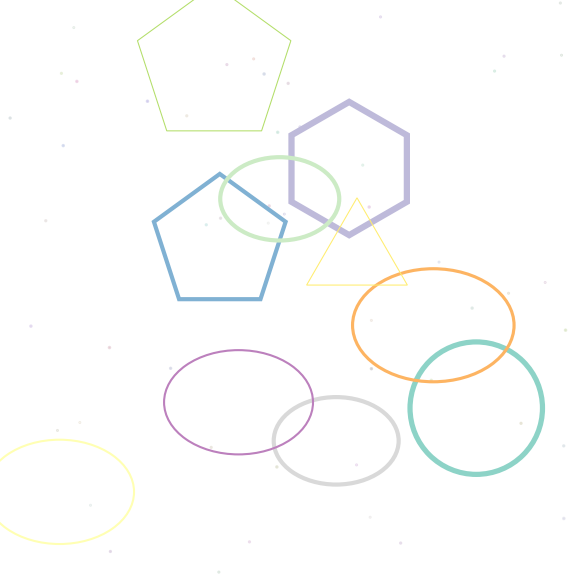[{"shape": "circle", "thickness": 2.5, "radius": 0.57, "center": [0.825, 0.292]}, {"shape": "oval", "thickness": 1, "radius": 0.65, "center": [0.103, 0.147]}, {"shape": "hexagon", "thickness": 3, "radius": 0.58, "center": [0.605, 0.707]}, {"shape": "pentagon", "thickness": 2, "radius": 0.6, "center": [0.381, 0.578]}, {"shape": "oval", "thickness": 1.5, "radius": 0.7, "center": [0.75, 0.436]}, {"shape": "pentagon", "thickness": 0.5, "radius": 0.7, "center": [0.371, 0.886]}, {"shape": "oval", "thickness": 2, "radius": 0.54, "center": [0.582, 0.236]}, {"shape": "oval", "thickness": 1, "radius": 0.64, "center": [0.413, 0.303]}, {"shape": "oval", "thickness": 2, "radius": 0.52, "center": [0.484, 0.655]}, {"shape": "triangle", "thickness": 0.5, "radius": 0.5, "center": [0.618, 0.556]}]